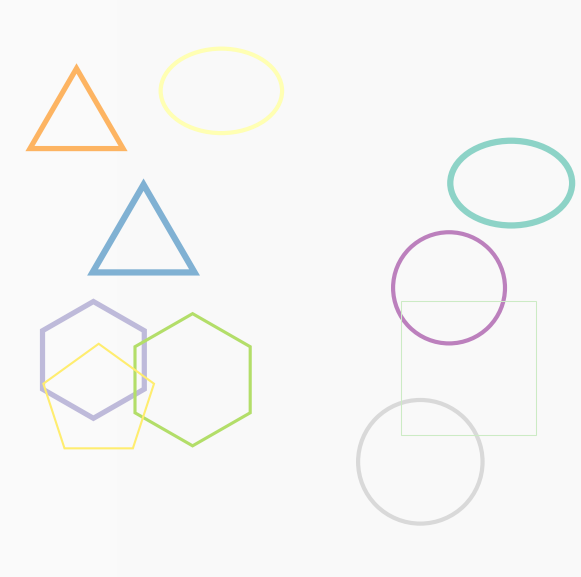[{"shape": "oval", "thickness": 3, "radius": 0.52, "center": [0.879, 0.682]}, {"shape": "oval", "thickness": 2, "radius": 0.52, "center": [0.381, 0.842]}, {"shape": "hexagon", "thickness": 2.5, "radius": 0.51, "center": [0.161, 0.376]}, {"shape": "triangle", "thickness": 3, "radius": 0.51, "center": [0.247, 0.578]}, {"shape": "triangle", "thickness": 2.5, "radius": 0.46, "center": [0.132, 0.788]}, {"shape": "hexagon", "thickness": 1.5, "radius": 0.57, "center": [0.331, 0.342]}, {"shape": "circle", "thickness": 2, "radius": 0.54, "center": [0.723, 0.199]}, {"shape": "circle", "thickness": 2, "radius": 0.48, "center": [0.773, 0.501]}, {"shape": "square", "thickness": 0.5, "radius": 0.58, "center": [0.806, 0.362]}, {"shape": "pentagon", "thickness": 1, "radius": 0.5, "center": [0.17, 0.304]}]